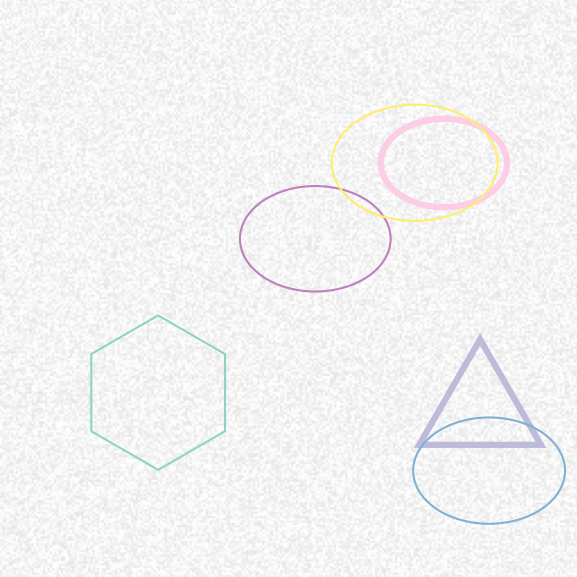[{"shape": "hexagon", "thickness": 1, "radius": 0.67, "center": [0.274, 0.319]}, {"shape": "triangle", "thickness": 3, "radius": 0.61, "center": [0.831, 0.29]}, {"shape": "oval", "thickness": 1, "radius": 0.66, "center": [0.847, 0.184]}, {"shape": "oval", "thickness": 3, "radius": 0.55, "center": [0.769, 0.717]}, {"shape": "oval", "thickness": 1, "radius": 0.65, "center": [0.546, 0.586]}, {"shape": "oval", "thickness": 1, "radius": 0.72, "center": [0.718, 0.717]}]